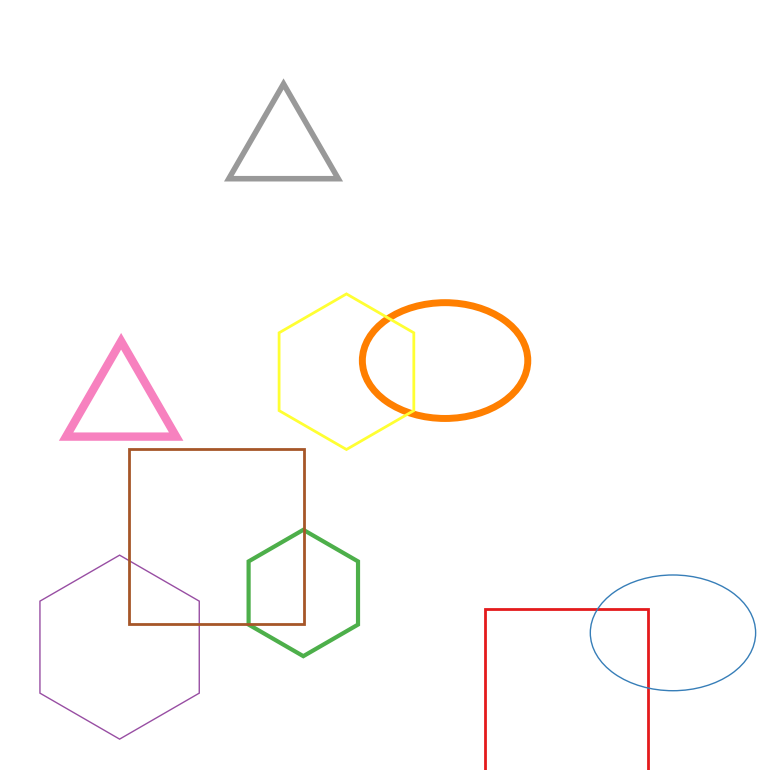[{"shape": "square", "thickness": 1, "radius": 0.53, "center": [0.736, 0.104]}, {"shape": "oval", "thickness": 0.5, "radius": 0.54, "center": [0.874, 0.178]}, {"shape": "hexagon", "thickness": 1.5, "radius": 0.41, "center": [0.394, 0.23]}, {"shape": "hexagon", "thickness": 0.5, "radius": 0.6, "center": [0.155, 0.16]}, {"shape": "oval", "thickness": 2.5, "radius": 0.54, "center": [0.578, 0.532]}, {"shape": "hexagon", "thickness": 1, "radius": 0.51, "center": [0.45, 0.517]}, {"shape": "square", "thickness": 1, "radius": 0.57, "center": [0.281, 0.304]}, {"shape": "triangle", "thickness": 3, "radius": 0.41, "center": [0.157, 0.474]}, {"shape": "triangle", "thickness": 2, "radius": 0.41, "center": [0.368, 0.809]}]